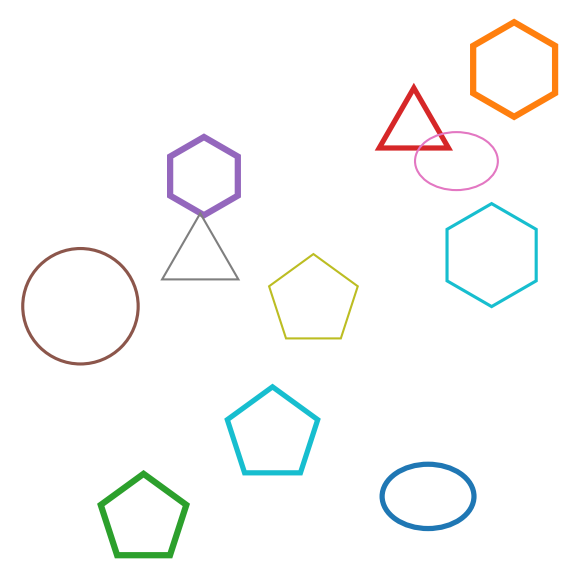[{"shape": "oval", "thickness": 2.5, "radius": 0.4, "center": [0.741, 0.14]}, {"shape": "hexagon", "thickness": 3, "radius": 0.41, "center": [0.89, 0.879]}, {"shape": "pentagon", "thickness": 3, "radius": 0.39, "center": [0.249, 0.101]}, {"shape": "triangle", "thickness": 2.5, "radius": 0.35, "center": [0.717, 0.778]}, {"shape": "hexagon", "thickness": 3, "radius": 0.34, "center": [0.353, 0.694]}, {"shape": "circle", "thickness": 1.5, "radius": 0.5, "center": [0.139, 0.469]}, {"shape": "oval", "thickness": 1, "radius": 0.36, "center": [0.79, 0.72]}, {"shape": "triangle", "thickness": 1, "radius": 0.38, "center": [0.347, 0.553]}, {"shape": "pentagon", "thickness": 1, "radius": 0.4, "center": [0.543, 0.478]}, {"shape": "pentagon", "thickness": 2.5, "radius": 0.41, "center": [0.472, 0.247]}, {"shape": "hexagon", "thickness": 1.5, "radius": 0.45, "center": [0.851, 0.557]}]